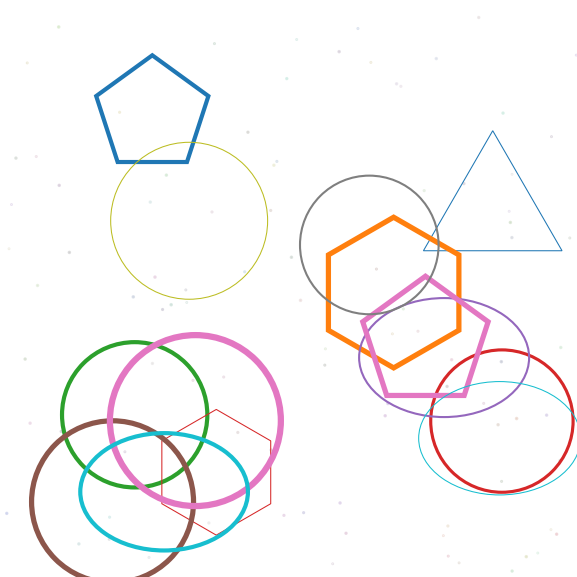[{"shape": "triangle", "thickness": 0.5, "radius": 0.69, "center": [0.853, 0.634]}, {"shape": "pentagon", "thickness": 2, "radius": 0.51, "center": [0.264, 0.801]}, {"shape": "hexagon", "thickness": 2.5, "radius": 0.65, "center": [0.682, 0.493]}, {"shape": "circle", "thickness": 2, "radius": 0.63, "center": [0.233, 0.281]}, {"shape": "circle", "thickness": 1.5, "radius": 0.62, "center": [0.869, 0.27]}, {"shape": "hexagon", "thickness": 0.5, "radius": 0.54, "center": [0.375, 0.181]}, {"shape": "oval", "thickness": 1, "radius": 0.74, "center": [0.769, 0.38]}, {"shape": "circle", "thickness": 2.5, "radius": 0.7, "center": [0.195, 0.13]}, {"shape": "pentagon", "thickness": 2.5, "radius": 0.57, "center": [0.737, 0.407]}, {"shape": "circle", "thickness": 3, "radius": 0.74, "center": [0.338, 0.271]}, {"shape": "circle", "thickness": 1, "radius": 0.6, "center": [0.639, 0.575]}, {"shape": "circle", "thickness": 0.5, "radius": 0.68, "center": [0.328, 0.617]}, {"shape": "oval", "thickness": 0.5, "radius": 0.7, "center": [0.865, 0.24]}, {"shape": "oval", "thickness": 2, "radius": 0.73, "center": [0.284, 0.148]}]